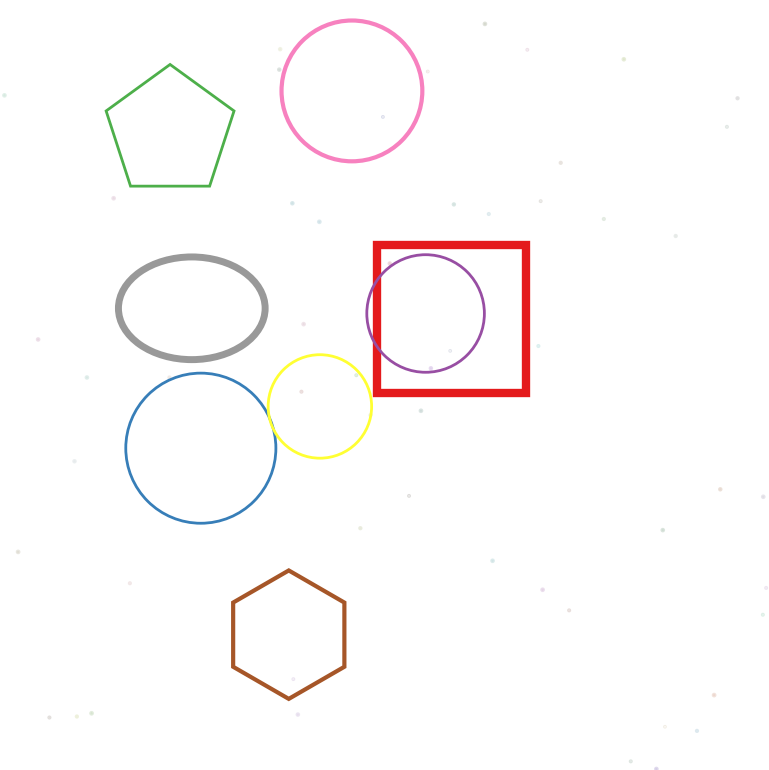[{"shape": "square", "thickness": 3, "radius": 0.48, "center": [0.586, 0.586]}, {"shape": "circle", "thickness": 1, "radius": 0.49, "center": [0.261, 0.418]}, {"shape": "pentagon", "thickness": 1, "radius": 0.44, "center": [0.221, 0.829]}, {"shape": "circle", "thickness": 1, "radius": 0.38, "center": [0.553, 0.593]}, {"shape": "circle", "thickness": 1, "radius": 0.34, "center": [0.415, 0.472]}, {"shape": "hexagon", "thickness": 1.5, "radius": 0.42, "center": [0.375, 0.176]}, {"shape": "circle", "thickness": 1.5, "radius": 0.46, "center": [0.457, 0.882]}, {"shape": "oval", "thickness": 2.5, "radius": 0.48, "center": [0.249, 0.6]}]